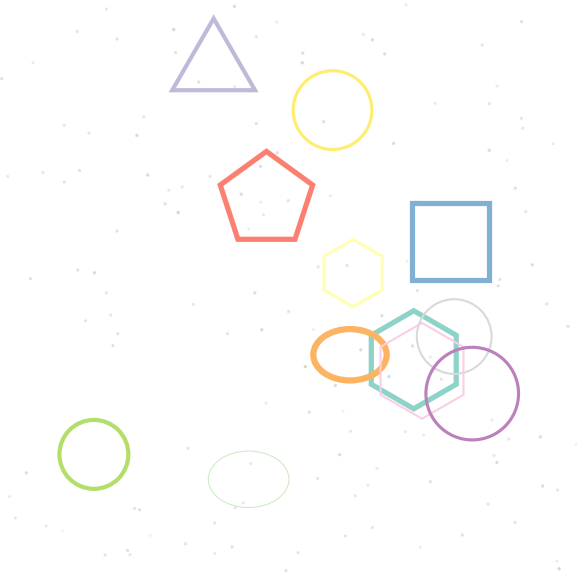[{"shape": "hexagon", "thickness": 2.5, "radius": 0.42, "center": [0.716, 0.376]}, {"shape": "hexagon", "thickness": 1.5, "radius": 0.29, "center": [0.611, 0.526]}, {"shape": "triangle", "thickness": 2, "radius": 0.41, "center": [0.37, 0.884]}, {"shape": "pentagon", "thickness": 2.5, "radius": 0.42, "center": [0.461, 0.653]}, {"shape": "square", "thickness": 2.5, "radius": 0.33, "center": [0.78, 0.581]}, {"shape": "oval", "thickness": 3, "radius": 0.32, "center": [0.606, 0.385]}, {"shape": "circle", "thickness": 2, "radius": 0.3, "center": [0.163, 0.212]}, {"shape": "hexagon", "thickness": 1, "radius": 0.41, "center": [0.731, 0.357]}, {"shape": "circle", "thickness": 1, "radius": 0.32, "center": [0.787, 0.416]}, {"shape": "circle", "thickness": 1.5, "radius": 0.4, "center": [0.818, 0.318]}, {"shape": "oval", "thickness": 0.5, "radius": 0.35, "center": [0.431, 0.169]}, {"shape": "circle", "thickness": 1.5, "radius": 0.34, "center": [0.576, 0.808]}]